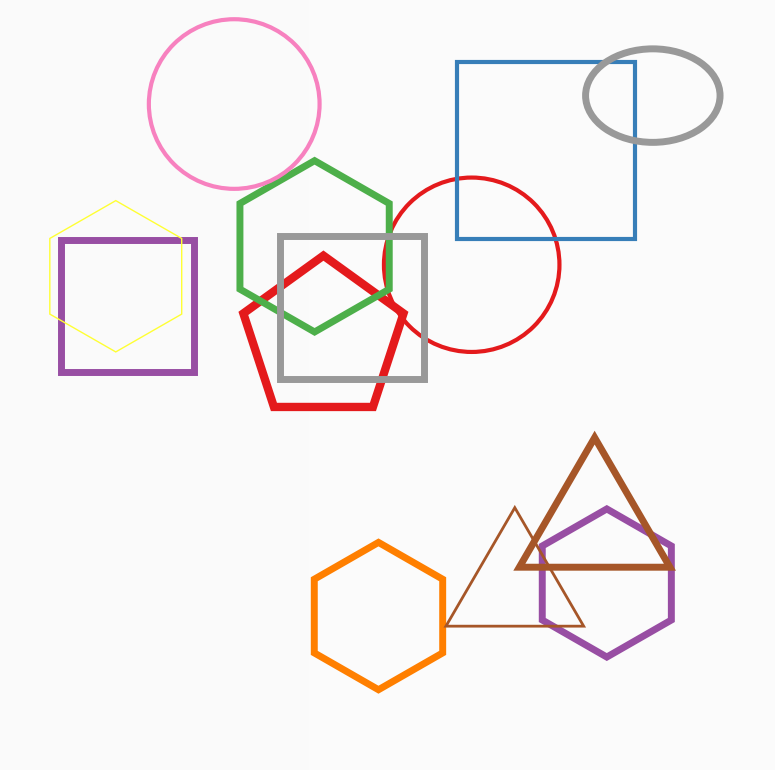[{"shape": "circle", "thickness": 1.5, "radius": 0.57, "center": [0.609, 0.656]}, {"shape": "pentagon", "thickness": 3, "radius": 0.54, "center": [0.417, 0.559]}, {"shape": "square", "thickness": 1.5, "radius": 0.57, "center": [0.704, 0.805]}, {"shape": "hexagon", "thickness": 2.5, "radius": 0.56, "center": [0.406, 0.68]}, {"shape": "square", "thickness": 2.5, "radius": 0.43, "center": [0.165, 0.602]}, {"shape": "hexagon", "thickness": 2.5, "radius": 0.48, "center": [0.783, 0.243]}, {"shape": "hexagon", "thickness": 2.5, "radius": 0.48, "center": [0.488, 0.2]}, {"shape": "hexagon", "thickness": 0.5, "radius": 0.49, "center": [0.149, 0.641]}, {"shape": "triangle", "thickness": 2.5, "radius": 0.56, "center": [0.767, 0.319]}, {"shape": "triangle", "thickness": 1, "radius": 0.51, "center": [0.664, 0.238]}, {"shape": "circle", "thickness": 1.5, "radius": 0.55, "center": [0.302, 0.865]}, {"shape": "square", "thickness": 2.5, "radius": 0.46, "center": [0.454, 0.601]}, {"shape": "oval", "thickness": 2.5, "radius": 0.43, "center": [0.842, 0.876]}]